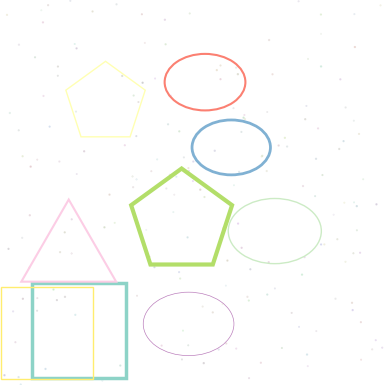[{"shape": "square", "thickness": 2.5, "radius": 0.61, "center": [0.205, 0.141]}, {"shape": "pentagon", "thickness": 1, "radius": 0.54, "center": [0.274, 0.732]}, {"shape": "oval", "thickness": 1.5, "radius": 0.52, "center": [0.533, 0.787]}, {"shape": "oval", "thickness": 2, "radius": 0.51, "center": [0.601, 0.617]}, {"shape": "pentagon", "thickness": 3, "radius": 0.69, "center": [0.472, 0.424]}, {"shape": "triangle", "thickness": 1.5, "radius": 0.71, "center": [0.179, 0.339]}, {"shape": "oval", "thickness": 0.5, "radius": 0.59, "center": [0.49, 0.159]}, {"shape": "oval", "thickness": 1, "radius": 0.6, "center": [0.714, 0.4]}, {"shape": "square", "thickness": 1, "radius": 0.59, "center": [0.122, 0.135]}]